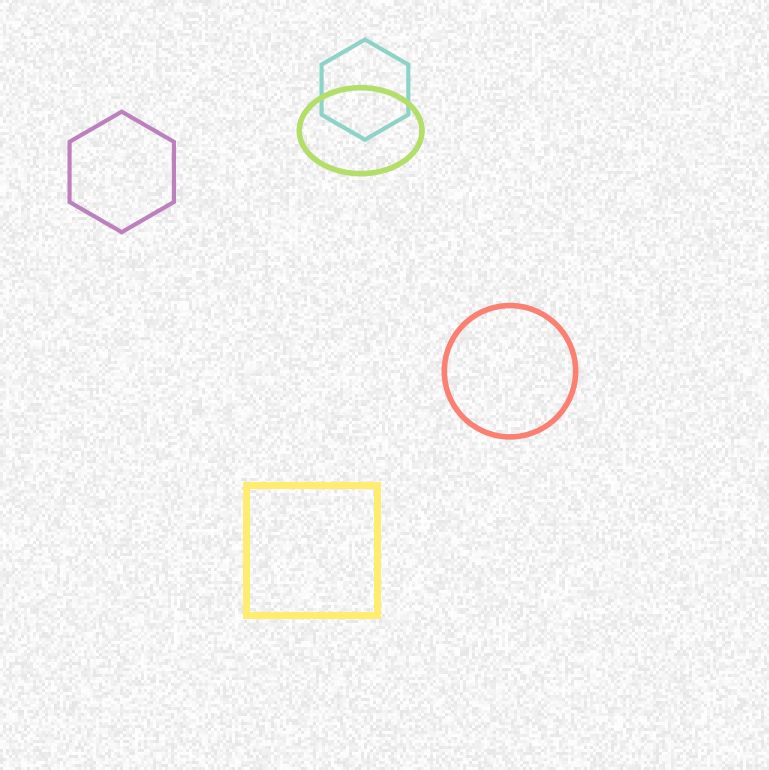[{"shape": "hexagon", "thickness": 1.5, "radius": 0.33, "center": [0.474, 0.884]}, {"shape": "circle", "thickness": 2, "radius": 0.43, "center": [0.662, 0.518]}, {"shape": "oval", "thickness": 2, "radius": 0.4, "center": [0.468, 0.83]}, {"shape": "hexagon", "thickness": 1.5, "radius": 0.39, "center": [0.158, 0.777]}, {"shape": "square", "thickness": 2.5, "radius": 0.42, "center": [0.404, 0.286]}]